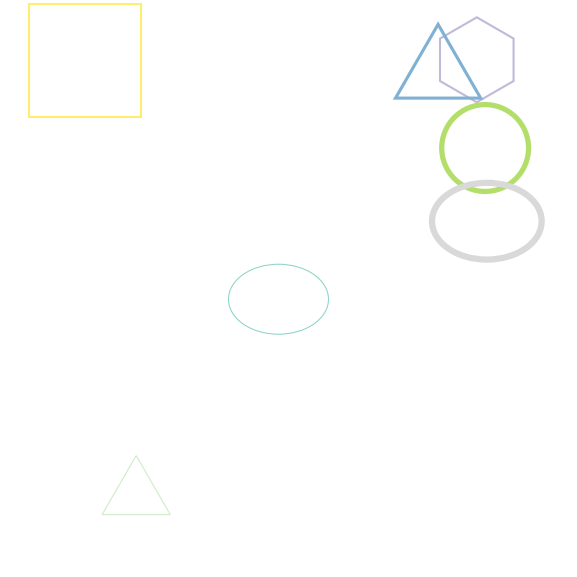[{"shape": "oval", "thickness": 0.5, "radius": 0.43, "center": [0.482, 0.481]}, {"shape": "hexagon", "thickness": 1, "radius": 0.37, "center": [0.826, 0.896]}, {"shape": "triangle", "thickness": 1.5, "radius": 0.43, "center": [0.759, 0.872]}, {"shape": "circle", "thickness": 2.5, "radius": 0.38, "center": [0.84, 0.743]}, {"shape": "oval", "thickness": 3, "radius": 0.47, "center": [0.843, 0.616]}, {"shape": "triangle", "thickness": 0.5, "radius": 0.34, "center": [0.236, 0.142]}, {"shape": "square", "thickness": 1, "radius": 0.49, "center": [0.147, 0.894]}]